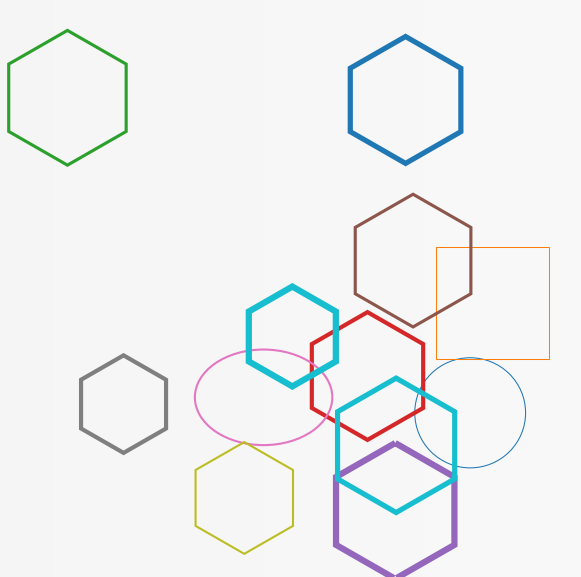[{"shape": "circle", "thickness": 0.5, "radius": 0.48, "center": [0.809, 0.284]}, {"shape": "hexagon", "thickness": 2.5, "radius": 0.55, "center": [0.698, 0.826]}, {"shape": "square", "thickness": 0.5, "radius": 0.49, "center": [0.847, 0.475]}, {"shape": "hexagon", "thickness": 1.5, "radius": 0.58, "center": [0.116, 0.83]}, {"shape": "hexagon", "thickness": 2, "radius": 0.55, "center": [0.632, 0.348]}, {"shape": "hexagon", "thickness": 3, "radius": 0.59, "center": [0.68, 0.114]}, {"shape": "hexagon", "thickness": 1.5, "radius": 0.57, "center": [0.711, 0.548]}, {"shape": "oval", "thickness": 1, "radius": 0.59, "center": [0.453, 0.311]}, {"shape": "hexagon", "thickness": 2, "radius": 0.42, "center": [0.213, 0.299]}, {"shape": "hexagon", "thickness": 1, "radius": 0.48, "center": [0.42, 0.137]}, {"shape": "hexagon", "thickness": 3, "radius": 0.43, "center": [0.503, 0.416]}, {"shape": "hexagon", "thickness": 2.5, "radius": 0.58, "center": [0.682, 0.228]}]